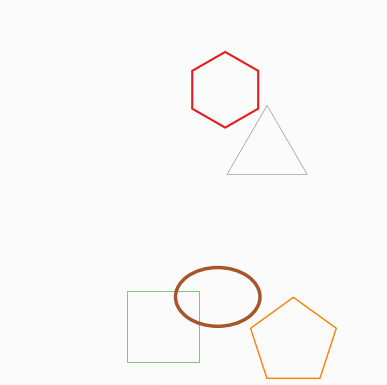[{"shape": "hexagon", "thickness": 1.5, "radius": 0.49, "center": [0.581, 0.767]}, {"shape": "square", "thickness": 0.5, "radius": 0.46, "center": [0.422, 0.152]}, {"shape": "pentagon", "thickness": 1, "radius": 0.58, "center": [0.757, 0.111]}, {"shape": "oval", "thickness": 2.5, "radius": 0.54, "center": [0.562, 0.229]}, {"shape": "triangle", "thickness": 0.5, "radius": 0.6, "center": [0.689, 0.607]}]